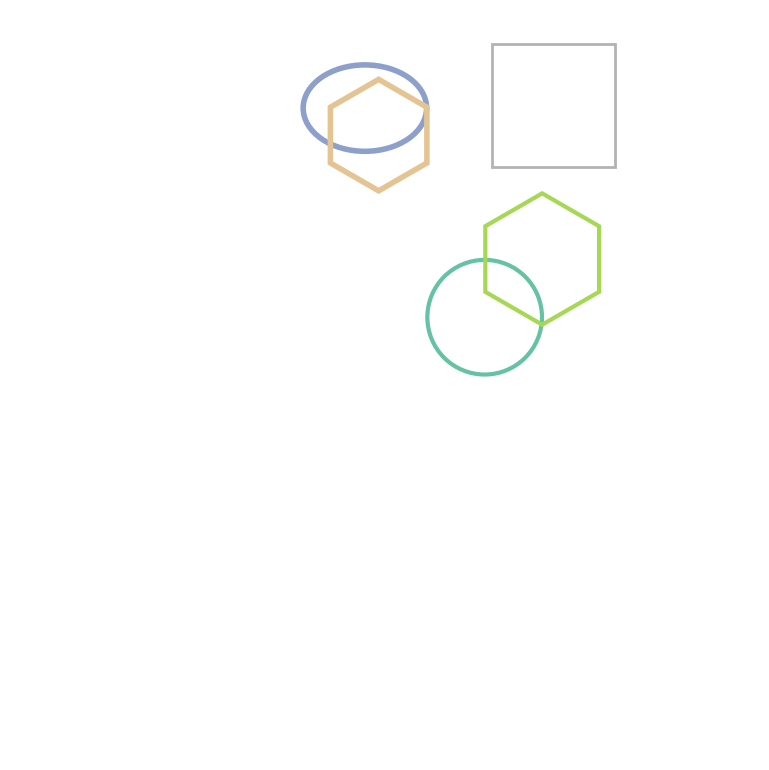[{"shape": "circle", "thickness": 1.5, "radius": 0.37, "center": [0.629, 0.588]}, {"shape": "oval", "thickness": 2, "radius": 0.4, "center": [0.474, 0.86]}, {"shape": "hexagon", "thickness": 1.5, "radius": 0.43, "center": [0.704, 0.664]}, {"shape": "hexagon", "thickness": 2, "radius": 0.36, "center": [0.492, 0.825]}, {"shape": "square", "thickness": 1, "radius": 0.4, "center": [0.719, 0.863]}]